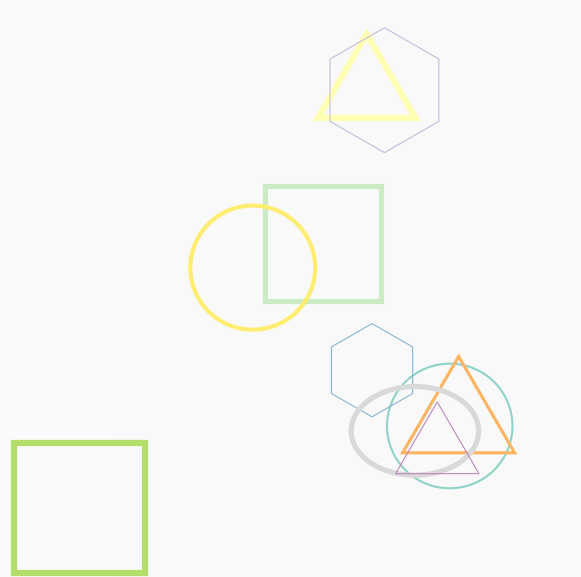[{"shape": "circle", "thickness": 1, "radius": 0.54, "center": [0.774, 0.262]}, {"shape": "triangle", "thickness": 3, "radius": 0.48, "center": [0.631, 0.843]}, {"shape": "hexagon", "thickness": 0.5, "radius": 0.54, "center": [0.661, 0.843]}, {"shape": "hexagon", "thickness": 0.5, "radius": 0.4, "center": [0.64, 0.358]}, {"shape": "triangle", "thickness": 1.5, "radius": 0.56, "center": [0.789, 0.271]}, {"shape": "square", "thickness": 3, "radius": 0.56, "center": [0.137, 0.119]}, {"shape": "oval", "thickness": 2.5, "radius": 0.55, "center": [0.714, 0.253]}, {"shape": "triangle", "thickness": 0.5, "radius": 0.41, "center": [0.752, 0.22]}, {"shape": "square", "thickness": 2.5, "radius": 0.5, "center": [0.556, 0.577]}, {"shape": "circle", "thickness": 2, "radius": 0.54, "center": [0.435, 0.536]}]